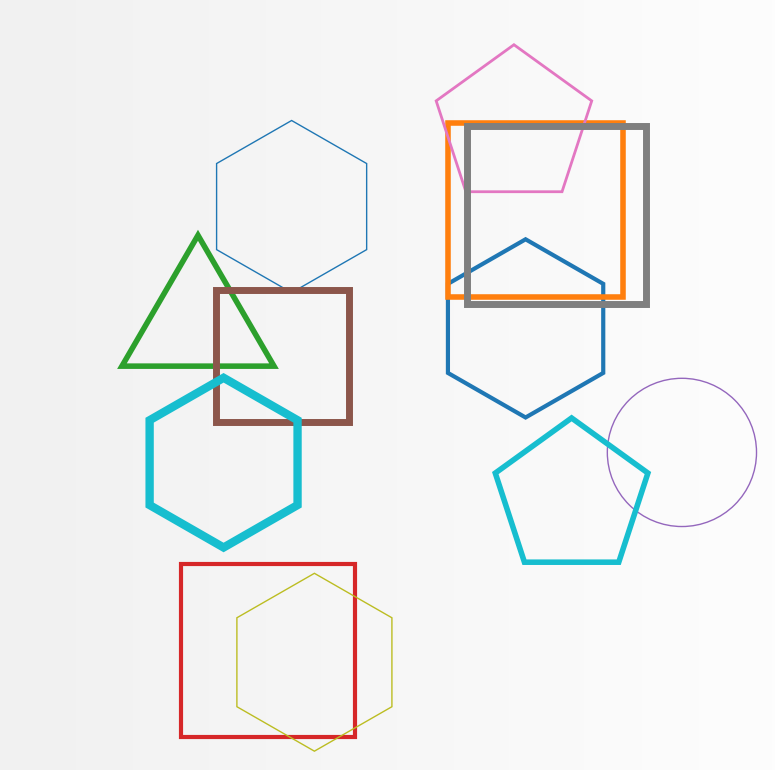[{"shape": "hexagon", "thickness": 0.5, "radius": 0.56, "center": [0.376, 0.732]}, {"shape": "hexagon", "thickness": 1.5, "radius": 0.58, "center": [0.678, 0.574]}, {"shape": "square", "thickness": 2, "radius": 0.57, "center": [0.69, 0.727]}, {"shape": "triangle", "thickness": 2, "radius": 0.57, "center": [0.255, 0.581]}, {"shape": "square", "thickness": 1.5, "radius": 0.56, "center": [0.346, 0.155]}, {"shape": "circle", "thickness": 0.5, "radius": 0.48, "center": [0.88, 0.412]}, {"shape": "square", "thickness": 2.5, "radius": 0.43, "center": [0.365, 0.537]}, {"shape": "pentagon", "thickness": 1, "radius": 0.53, "center": [0.663, 0.836]}, {"shape": "square", "thickness": 2.5, "radius": 0.58, "center": [0.718, 0.721]}, {"shape": "hexagon", "thickness": 0.5, "radius": 0.58, "center": [0.406, 0.14]}, {"shape": "hexagon", "thickness": 3, "radius": 0.55, "center": [0.288, 0.399]}, {"shape": "pentagon", "thickness": 2, "radius": 0.52, "center": [0.738, 0.354]}]